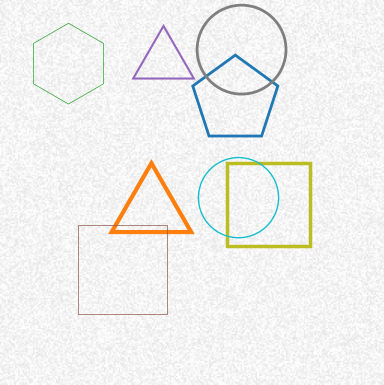[{"shape": "pentagon", "thickness": 2, "radius": 0.58, "center": [0.611, 0.741]}, {"shape": "triangle", "thickness": 3, "radius": 0.6, "center": [0.393, 0.457]}, {"shape": "hexagon", "thickness": 0.5, "radius": 0.52, "center": [0.178, 0.835]}, {"shape": "triangle", "thickness": 1.5, "radius": 0.46, "center": [0.425, 0.842]}, {"shape": "square", "thickness": 0.5, "radius": 0.58, "center": [0.318, 0.301]}, {"shape": "circle", "thickness": 2, "radius": 0.58, "center": [0.627, 0.871]}, {"shape": "square", "thickness": 2.5, "radius": 0.54, "center": [0.698, 0.468]}, {"shape": "circle", "thickness": 1, "radius": 0.52, "center": [0.62, 0.487]}]